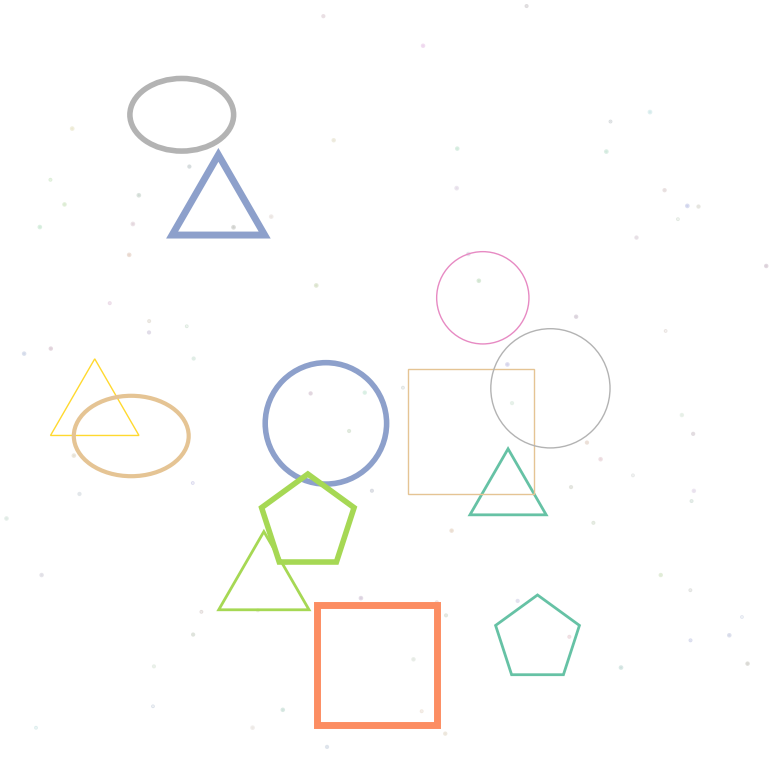[{"shape": "triangle", "thickness": 1, "radius": 0.29, "center": [0.66, 0.36]}, {"shape": "pentagon", "thickness": 1, "radius": 0.29, "center": [0.698, 0.17]}, {"shape": "square", "thickness": 2.5, "radius": 0.39, "center": [0.489, 0.136]}, {"shape": "triangle", "thickness": 2.5, "radius": 0.35, "center": [0.284, 0.729]}, {"shape": "circle", "thickness": 2, "radius": 0.39, "center": [0.423, 0.45]}, {"shape": "circle", "thickness": 0.5, "radius": 0.3, "center": [0.627, 0.613]}, {"shape": "triangle", "thickness": 1, "radius": 0.34, "center": [0.343, 0.242]}, {"shape": "pentagon", "thickness": 2, "radius": 0.32, "center": [0.4, 0.321]}, {"shape": "triangle", "thickness": 0.5, "radius": 0.33, "center": [0.123, 0.468]}, {"shape": "square", "thickness": 0.5, "radius": 0.41, "center": [0.611, 0.44]}, {"shape": "oval", "thickness": 1.5, "radius": 0.37, "center": [0.17, 0.434]}, {"shape": "oval", "thickness": 2, "radius": 0.34, "center": [0.236, 0.851]}, {"shape": "circle", "thickness": 0.5, "radius": 0.39, "center": [0.715, 0.496]}]